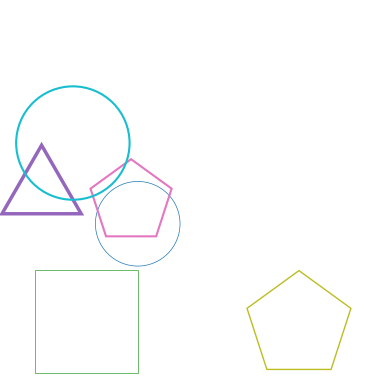[{"shape": "circle", "thickness": 0.5, "radius": 0.55, "center": [0.358, 0.419]}, {"shape": "square", "thickness": 0.5, "radius": 0.67, "center": [0.224, 0.164]}, {"shape": "triangle", "thickness": 2.5, "radius": 0.59, "center": [0.108, 0.504]}, {"shape": "pentagon", "thickness": 1.5, "radius": 0.55, "center": [0.34, 0.476]}, {"shape": "pentagon", "thickness": 1, "radius": 0.71, "center": [0.777, 0.155]}, {"shape": "circle", "thickness": 1.5, "radius": 0.74, "center": [0.189, 0.628]}]